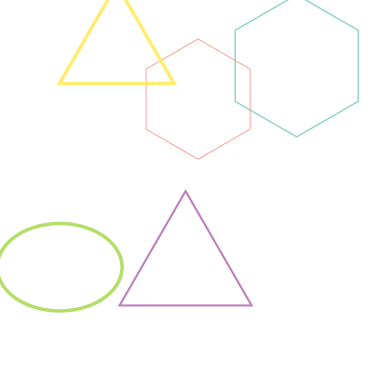[{"shape": "hexagon", "thickness": 1, "radius": 0.92, "center": [0.771, 0.829]}, {"shape": "hexagon", "thickness": 0.5, "radius": 0.78, "center": [0.514, 0.743]}, {"shape": "oval", "thickness": 2.5, "radius": 0.81, "center": [0.155, 0.306]}, {"shape": "triangle", "thickness": 1.5, "radius": 0.99, "center": [0.482, 0.306]}, {"shape": "triangle", "thickness": 2.5, "radius": 0.86, "center": [0.303, 0.869]}]